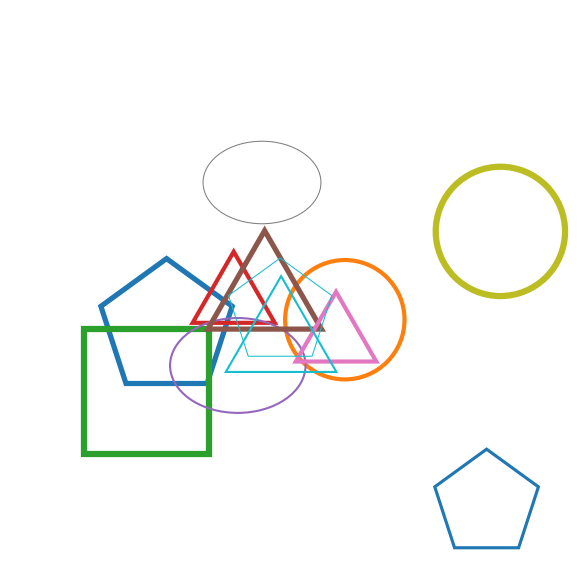[{"shape": "pentagon", "thickness": 2.5, "radius": 0.6, "center": [0.288, 0.432]}, {"shape": "pentagon", "thickness": 1.5, "radius": 0.47, "center": [0.843, 0.127]}, {"shape": "circle", "thickness": 2, "radius": 0.52, "center": [0.597, 0.446]}, {"shape": "square", "thickness": 3, "radius": 0.54, "center": [0.254, 0.322]}, {"shape": "triangle", "thickness": 2, "radius": 0.41, "center": [0.405, 0.481]}, {"shape": "oval", "thickness": 1, "radius": 0.59, "center": [0.412, 0.366]}, {"shape": "triangle", "thickness": 2.5, "radius": 0.57, "center": [0.458, 0.486]}, {"shape": "triangle", "thickness": 2, "radius": 0.4, "center": [0.582, 0.413]}, {"shape": "oval", "thickness": 0.5, "radius": 0.51, "center": [0.454, 0.683]}, {"shape": "circle", "thickness": 3, "radius": 0.56, "center": [0.866, 0.598]}, {"shape": "triangle", "thickness": 1, "radius": 0.55, "center": [0.487, 0.41]}, {"shape": "pentagon", "thickness": 0.5, "radius": 0.47, "center": [0.485, 0.458]}]